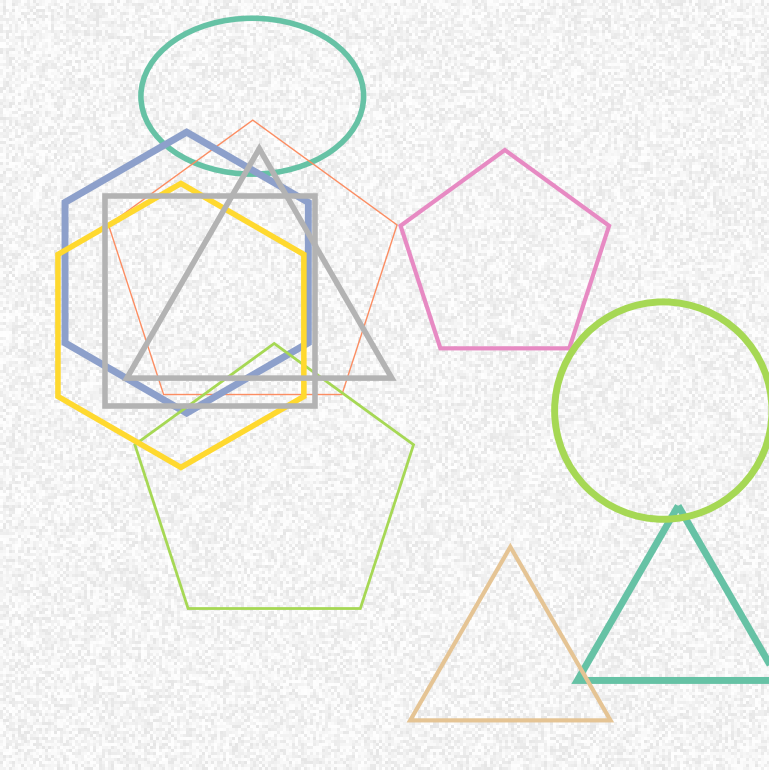[{"shape": "oval", "thickness": 2, "radius": 0.72, "center": [0.328, 0.875]}, {"shape": "triangle", "thickness": 2.5, "radius": 0.76, "center": [0.881, 0.192]}, {"shape": "pentagon", "thickness": 0.5, "radius": 0.98, "center": [0.328, 0.647]}, {"shape": "hexagon", "thickness": 2.5, "radius": 0.91, "center": [0.242, 0.646]}, {"shape": "pentagon", "thickness": 1.5, "radius": 0.71, "center": [0.656, 0.663]}, {"shape": "pentagon", "thickness": 1, "radius": 0.95, "center": [0.356, 0.364]}, {"shape": "circle", "thickness": 2.5, "radius": 0.71, "center": [0.861, 0.467]}, {"shape": "hexagon", "thickness": 2, "radius": 0.92, "center": [0.235, 0.577]}, {"shape": "triangle", "thickness": 1.5, "radius": 0.75, "center": [0.663, 0.14]}, {"shape": "triangle", "thickness": 2, "radius": 0.99, "center": [0.337, 0.608]}, {"shape": "square", "thickness": 2, "radius": 0.68, "center": [0.272, 0.609]}]